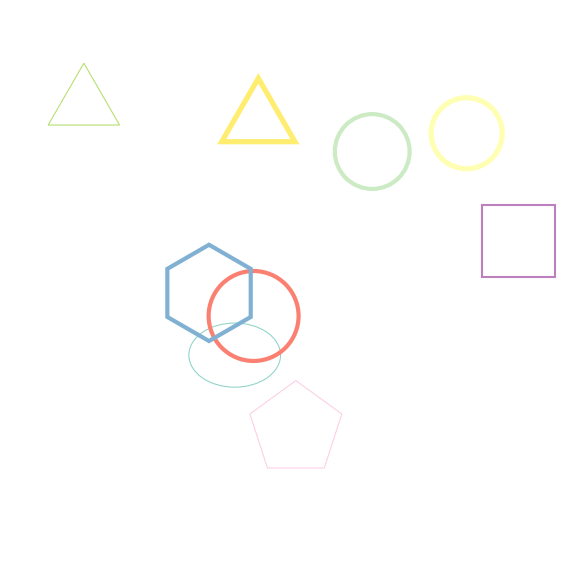[{"shape": "oval", "thickness": 0.5, "radius": 0.4, "center": [0.406, 0.384]}, {"shape": "circle", "thickness": 2.5, "radius": 0.31, "center": [0.808, 0.768]}, {"shape": "circle", "thickness": 2, "radius": 0.39, "center": [0.439, 0.452]}, {"shape": "hexagon", "thickness": 2, "radius": 0.42, "center": [0.362, 0.492]}, {"shape": "triangle", "thickness": 0.5, "radius": 0.36, "center": [0.145, 0.818]}, {"shape": "pentagon", "thickness": 0.5, "radius": 0.42, "center": [0.512, 0.256]}, {"shape": "square", "thickness": 1, "radius": 0.31, "center": [0.898, 0.582]}, {"shape": "circle", "thickness": 2, "radius": 0.32, "center": [0.645, 0.737]}, {"shape": "triangle", "thickness": 2.5, "radius": 0.37, "center": [0.447, 0.79]}]